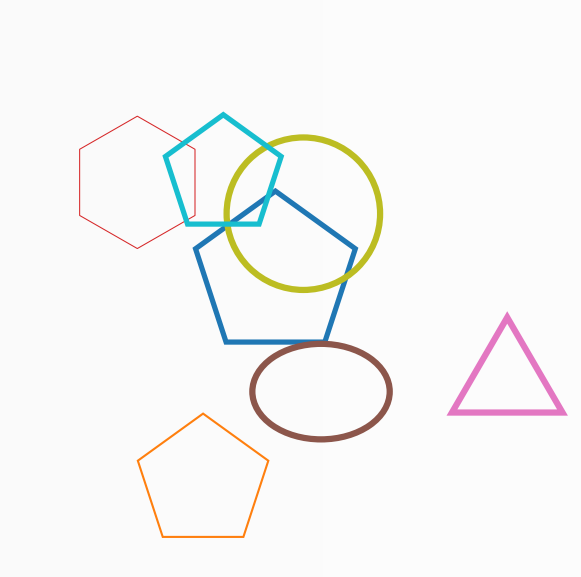[{"shape": "pentagon", "thickness": 2.5, "radius": 0.72, "center": [0.474, 0.524]}, {"shape": "pentagon", "thickness": 1, "radius": 0.59, "center": [0.349, 0.165]}, {"shape": "hexagon", "thickness": 0.5, "radius": 0.57, "center": [0.236, 0.683]}, {"shape": "oval", "thickness": 3, "radius": 0.59, "center": [0.552, 0.321]}, {"shape": "triangle", "thickness": 3, "radius": 0.55, "center": [0.873, 0.34]}, {"shape": "circle", "thickness": 3, "radius": 0.66, "center": [0.522, 0.629]}, {"shape": "pentagon", "thickness": 2.5, "radius": 0.52, "center": [0.384, 0.696]}]